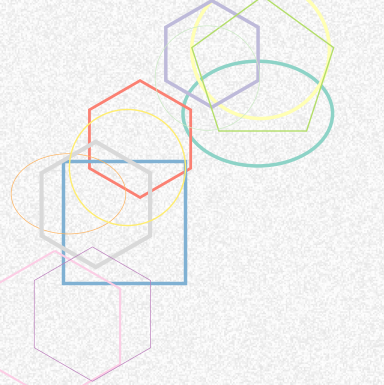[{"shape": "oval", "thickness": 2.5, "radius": 0.97, "center": [0.67, 0.705]}, {"shape": "circle", "thickness": 2.5, "radius": 0.89, "center": [0.677, 0.871]}, {"shape": "hexagon", "thickness": 2.5, "radius": 0.69, "center": [0.55, 0.86]}, {"shape": "hexagon", "thickness": 2, "radius": 0.76, "center": [0.364, 0.639]}, {"shape": "square", "thickness": 2.5, "radius": 0.79, "center": [0.322, 0.424]}, {"shape": "oval", "thickness": 0.5, "radius": 0.74, "center": [0.178, 0.497]}, {"shape": "pentagon", "thickness": 1, "radius": 0.97, "center": [0.682, 0.816]}, {"shape": "hexagon", "thickness": 1.5, "radius": 0.98, "center": [0.142, 0.152]}, {"shape": "hexagon", "thickness": 3, "radius": 0.81, "center": [0.249, 0.469]}, {"shape": "hexagon", "thickness": 0.5, "radius": 0.87, "center": [0.24, 0.184]}, {"shape": "circle", "thickness": 0.5, "radius": 0.68, "center": [0.539, 0.797]}, {"shape": "circle", "thickness": 1, "radius": 0.75, "center": [0.331, 0.565]}]